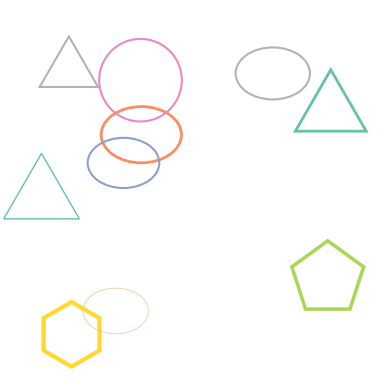[{"shape": "triangle", "thickness": 2, "radius": 0.53, "center": [0.859, 0.712]}, {"shape": "triangle", "thickness": 1, "radius": 0.57, "center": [0.108, 0.488]}, {"shape": "oval", "thickness": 2, "radius": 0.52, "center": [0.367, 0.65]}, {"shape": "oval", "thickness": 1.5, "radius": 0.47, "center": [0.321, 0.577]}, {"shape": "circle", "thickness": 1.5, "radius": 0.54, "center": [0.365, 0.792]}, {"shape": "pentagon", "thickness": 2.5, "radius": 0.49, "center": [0.851, 0.276]}, {"shape": "hexagon", "thickness": 3, "radius": 0.42, "center": [0.186, 0.132]}, {"shape": "oval", "thickness": 0.5, "radius": 0.42, "center": [0.301, 0.192]}, {"shape": "oval", "thickness": 1.5, "radius": 0.48, "center": [0.709, 0.809]}, {"shape": "triangle", "thickness": 1.5, "radius": 0.44, "center": [0.179, 0.818]}]